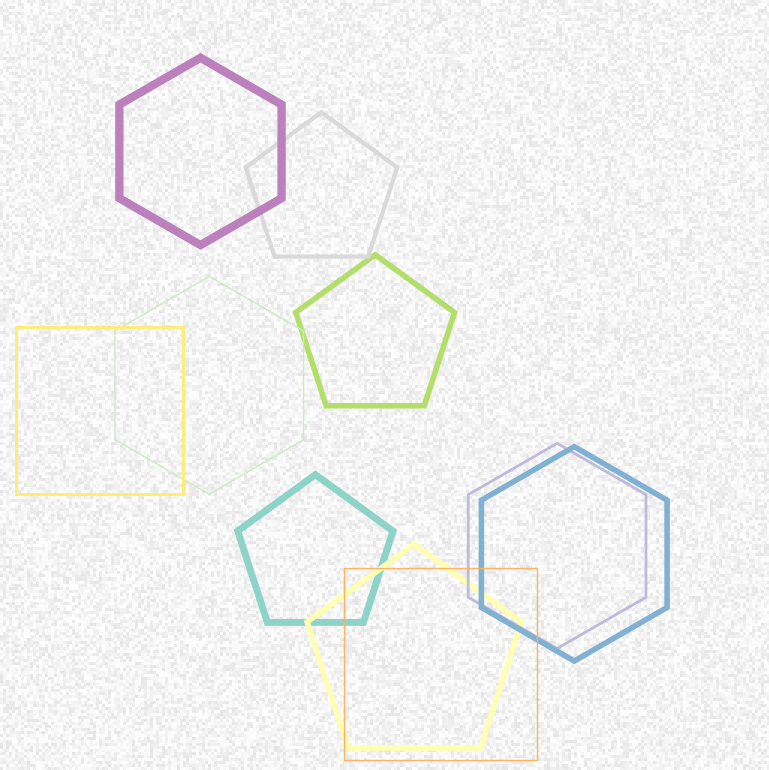[{"shape": "pentagon", "thickness": 2.5, "radius": 0.53, "center": [0.41, 0.278]}, {"shape": "pentagon", "thickness": 2, "radius": 0.73, "center": [0.538, 0.147]}, {"shape": "hexagon", "thickness": 1, "radius": 0.67, "center": [0.723, 0.291]}, {"shape": "hexagon", "thickness": 2, "radius": 0.7, "center": [0.746, 0.281]}, {"shape": "square", "thickness": 0.5, "radius": 0.62, "center": [0.572, 0.138]}, {"shape": "pentagon", "thickness": 2, "radius": 0.54, "center": [0.487, 0.561]}, {"shape": "pentagon", "thickness": 1.5, "radius": 0.52, "center": [0.417, 0.751]}, {"shape": "hexagon", "thickness": 3, "radius": 0.61, "center": [0.26, 0.803]}, {"shape": "hexagon", "thickness": 0.5, "radius": 0.71, "center": [0.272, 0.5]}, {"shape": "square", "thickness": 1, "radius": 0.54, "center": [0.129, 0.467]}]